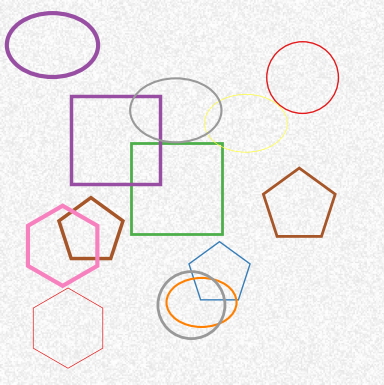[{"shape": "circle", "thickness": 1, "radius": 0.47, "center": [0.786, 0.799]}, {"shape": "hexagon", "thickness": 0.5, "radius": 0.52, "center": [0.177, 0.148]}, {"shape": "pentagon", "thickness": 1, "radius": 0.42, "center": [0.57, 0.289]}, {"shape": "square", "thickness": 2, "radius": 0.59, "center": [0.458, 0.511]}, {"shape": "oval", "thickness": 3, "radius": 0.59, "center": [0.136, 0.883]}, {"shape": "square", "thickness": 2.5, "radius": 0.58, "center": [0.3, 0.636]}, {"shape": "oval", "thickness": 1.5, "radius": 0.45, "center": [0.523, 0.214]}, {"shape": "oval", "thickness": 0.5, "radius": 0.54, "center": [0.639, 0.68]}, {"shape": "pentagon", "thickness": 2.5, "radius": 0.44, "center": [0.236, 0.399]}, {"shape": "pentagon", "thickness": 2, "radius": 0.49, "center": [0.777, 0.465]}, {"shape": "hexagon", "thickness": 3, "radius": 0.52, "center": [0.163, 0.362]}, {"shape": "circle", "thickness": 2, "radius": 0.44, "center": [0.497, 0.207]}, {"shape": "oval", "thickness": 1.5, "radius": 0.59, "center": [0.457, 0.713]}]